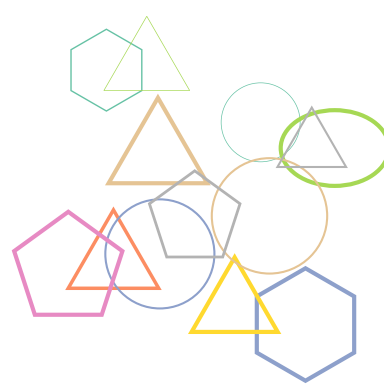[{"shape": "circle", "thickness": 0.5, "radius": 0.51, "center": [0.677, 0.682]}, {"shape": "hexagon", "thickness": 1, "radius": 0.53, "center": [0.276, 0.818]}, {"shape": "triangle", "thickness": 2.5, "radius": 0.68, "center": [0.295, 0.319]}, {"shape": "circle", "thickness": 1.5, "radius": 0.71, "center": [0.415, 0.341]}, {"shape": "hexagon", "thickness": 3, "radius": 0.73, "center": [0.793, 0.157]}, {"shape": "pentagon", "thickness": 3, "radius": 0.74, "center": [0.177, 0.302]}, {"shape": "triangle", "thickness": 0.5, "radius": 0.64, "center": [0.381, 0.829]}, {"shape": "oval", "thickness": 3, "radius": 0.7, "center": [0.87, 0.615]}, {"shape": "triangle", "thickness": 3, "radius": 0.65, "center": [0.61, 0.202]}, {"shape": "triangle", "thickness": 3, "radius": 0.74, "center": [0.41, 0.598]}, {"shape": "circle", "thickness": 1.5, "radius": 0.75, "center": [0.7, 0.439]}, {"shape": "pentagon", "thickness": 2, "radius": 0.62, "center": [0.506, 0.433]}, {"shape": "triangle", "thickness": 1.5, "radius": 0.51, "center": [0.81, 0.618]}]